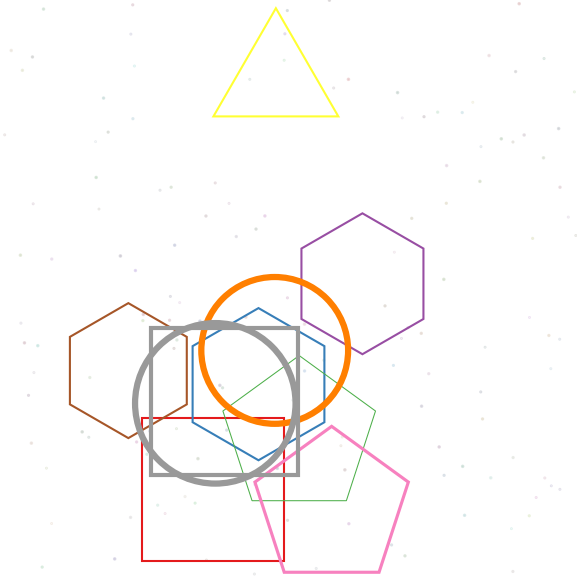[{"shape": "square", "thickness": 1, "radius": 0.62, "center": [0.369, 0.152]}, {"shape": "hexagon", "thickness": 1, "radius": 0.66, "center": [0.448, 0.334]}, {"shape": "pentagon", "thickness": 0.5, "radius": 0.69, "center": [0.518, 0.245]}, {"shape": "hexagon", "thickness": 1, "radius": 0.61, "center": [0.628, 0.508]}, {"shape": "circle", "thickness": 3, "radius": 0.64, "center": [0.476, 0.392]}, {"shape": "triangle", "thickness": 1, "radius": 0.62, "center": [0.478, 0.86]}, {"shape": "hexagon", "thickness": 1, "radius": 0.58, "center": [0.222, 0.357]}, {"shape": "pentagon", "thickness": 1.5, "radius": 0.7, "center": [0.574, 0.121]}, {"shape": "circle", "thickness": 3, "radius": 0.69, "center": [0.373, 0.301]}, {"shape": "square", "thickness": 2, "radius": 0.64, "center": [0.389, 0.303]}]